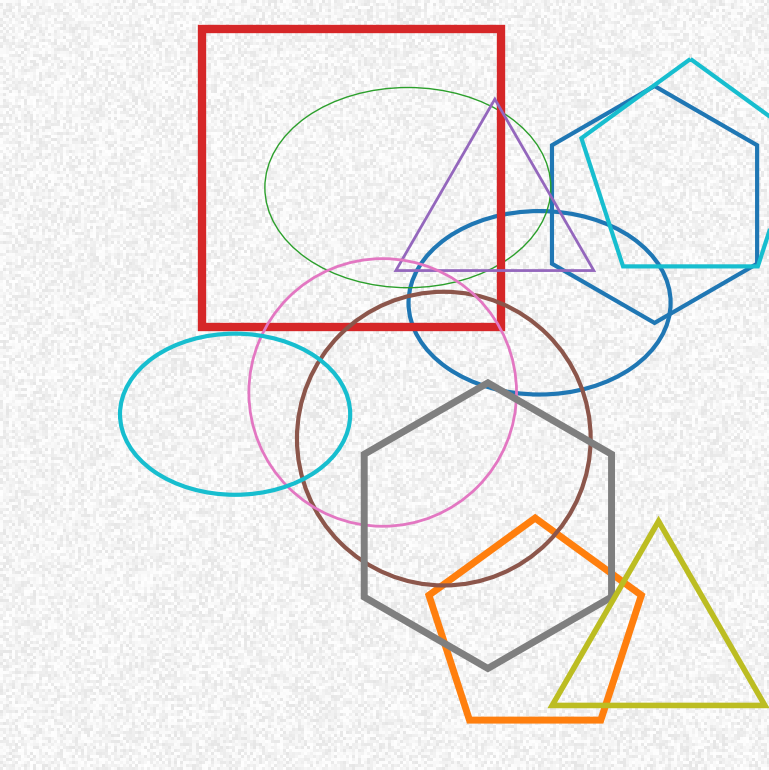[{"shape": "oval", "thickness": 1.5, "radius": 0.85, "center": [0.701, 0.607]}, {"shape": "hexagon", "thickness": 1.5, "radius": 0.77, "center": [0.85, 0.734]}, {"shape": "pentagon", "thickness": 2.5, "radius": 0.73, "center": [0.695, 0.182]}, {"shape": "oval", "thickness": 0.5, "radius": 0.93, "center": [0.53, 0.756]}, {"shape": "square", "thickness": 3, "radius": 0.97, "center": [0.457, 0.769]}, {"shape": "triangle", "thickness": 1, "radius": 0.74, "center": [0.643, 0.723]}, {"shape": "circle", "thickness": 1.5, "radius": 0.95, "center": [0.576, 0.43]}, {"shape": "circle", "thickness": 1, "radius": 0.87, "center": [0.497, 0.49]}, {"shape": "hexagon", "thickness": 2.5, "radius": 0.93, "center": [0.634, 0.317]}, {"shape": "triangle", "thickness": 2, "radius": 0.8, "center": [0.855, 0.164]}, {"shape": "pentagon", "thickness": 1.5, "radius": 0.74, "center": [0.897, 0.775]}, {"shape": "oval", "thickness": 1.5, "radius": 0.75, "center": [0.305, 0.462]}]